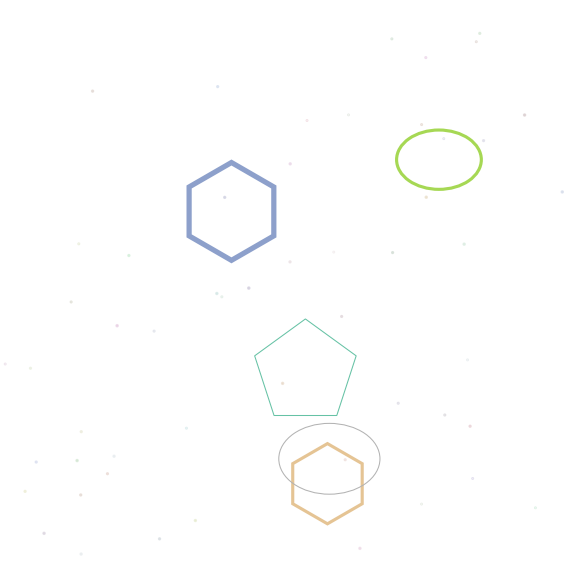[{"shape": "pentagon", "thickness": 0.5, "radius": 0.46, "center": [0.529, 0.354]}, {"shape": "hexagon", "thickness": 2.5, "radius": 0.42, "center": [0.401, 0.633]}, {"shape": "oval", "thickness": 1.5, "radius": 0.37, "center": [0.76, 0.723]}, {"shape": "hexagon", "thickness": 1.5, "radius": 0.35, "center": [0.567, 0.162]}, {"shape": "oval", "thickness": 0.5, "radius": 0.44, "center": [0.57, 0.205]}]